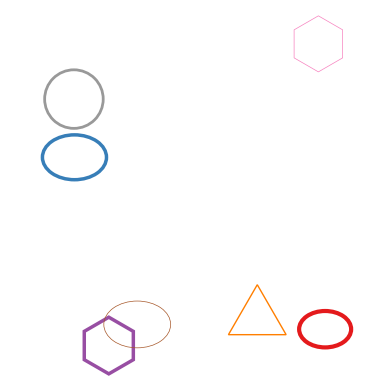[{"shape": "oval", "thickness": 3, "radius": 0.34, "center": [0.844, 0.145]}, {"shape": "oval", "thickness": 2.5, "radius": 0.42, "center": [0.193, 0.591]}, {"shape": "hexagon", "thickness": 2.5, "radius": 0.37, "center": [0.283, 0.103]}, {"shape": "triangle", "thickness": 1, "radius": 0.43, "center": [0.668, 0.174]}, {"shape": "oval", "thickness": 0.5, "radius": 0.43, "center": [0.356, 0.157]}, {"shape": "hexagon", "thickness": 0.5, "radius": 0.36, "center": [0.827, 0.886]}, {"shape": "circle", "thickness": 2, "radius": 0.38, "center": [0.192, 0.743]}]